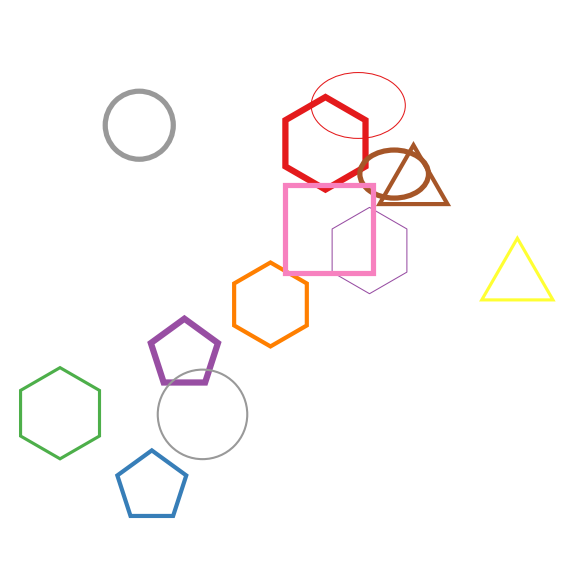[{"shape": "oval", "thickness": 0.5, "radius": 0.41, "center": [0.62, 0.816]}, {"shape": "hexagon", "thickness": 3, "radius": 0.4, "center": [0.564, 0.751]}, {"shape": "pentagon", "thickness": 2, "radius": 0.31, "center": [0.263, 0.156]}, {"shape": "hexagon", "thickness": 1.5, "radius": 0.39, "center": [0.104, 0.284]}, {"shape": "pentagon", "thickness": 3, "radius": 0.31, "center": [0.319, 0.386]}, {"shape": "hexagon", "thickness": 0.5, "radius": 0.37, "center": [0.64, 0.565]}, {"shape": "hexagon", "thickness": 2, "radius": 0.36, "center": [0.468, 0.472]}, {"shape": "triangle", "thickness": 1.5, "radius": 0.36, "center": [0.896, 0.515]}, {"shape": "triangle", "thickness": 2, "radius": 0.34, "center": [0.716, 0.68]}, {"shape": "oval", "thickness": 2.5, "radius": 0.3, "center": [0.683, 0.698]}, {"shape": "square", "thickness": 2.5, "radius": 0.38, "center": [0.569, 0.603]}, {"shape": "circle", "thickness": 2.5, "radius": 0.29, "center": [0.241, 0.782]}, {"shape": "circle", "thickness": 1, "radius": 0.39, "center": [0.351, 0.282]}]